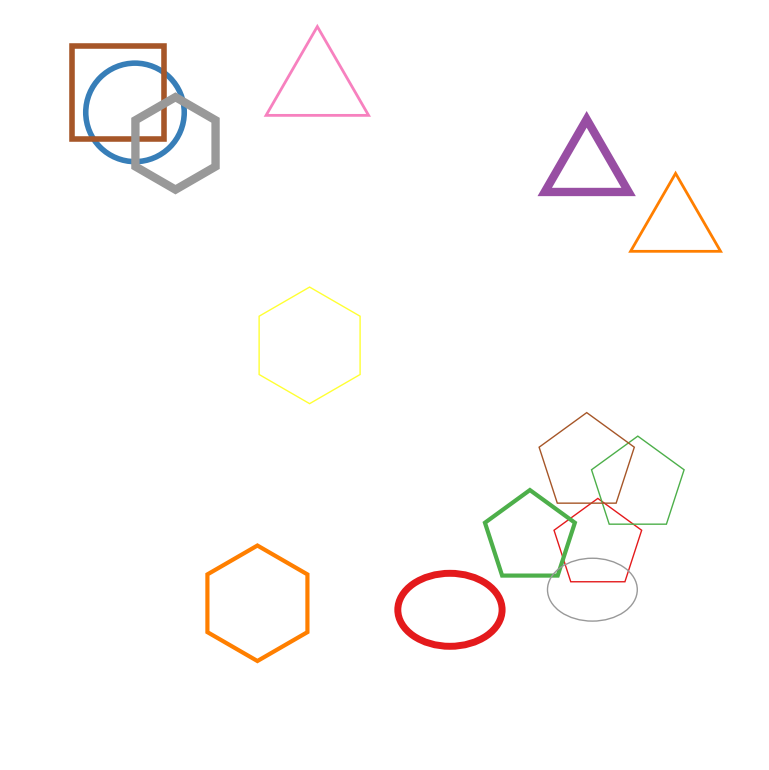[{"shape": "oval", "thickness": 2.5, "radius": 0.34, "center": [0.584, 0.208]}, {"shape": "pentagon", "thickness": 0.5, "radius": 0.3, "center": [0.776, 0.293]}, {"shape": "circle", "thickness": 2, "radius": 0.32, "center": [0.175, 0.854]}, {"shape": "pentagon", "thickness": 1.5, "radius": 0.31, "center": [0.688, 0.302]}, {"shape": "pentagon", "thickness": 0.5, "radius": 0.32, "center": [0.828, 0.37]}, {"shape": "triangle", "thickness": 3, "radius": 0.31, "center": [0.762, 0.782]}, {"shape": "triangle", "thickness": 1, "radius": 0.34, "center": [0.877, 0.707]}, {"shape": "hexagon", "thickness": 1.5, "radius": 0.37, "center": [0.334, 0.217]}, {"shape": "hexagon", "thickness": 0.5, "radius": 0.38, "center": [0.402, 0.551]}, {"shape": "square", "thickness": 2, "radius": 0.3, "center": [0.153, 0.88]}, {"shape": "pentagon", "thickness": 0.5, "radius": 0.32, "center": [0.762, 0.399]}, {"shape": "triangle", "thickness": 1, "radius": 0.38, "center": [0.412, 0.889]}, {"shape": "hexagon", "thickness": 3, "radius": 0.3, "center": [0.228, 0.814]}, {"shape": "oval", "thickness": 0.5, "radius": 0.29, "center": [0.769, 0.234]}]